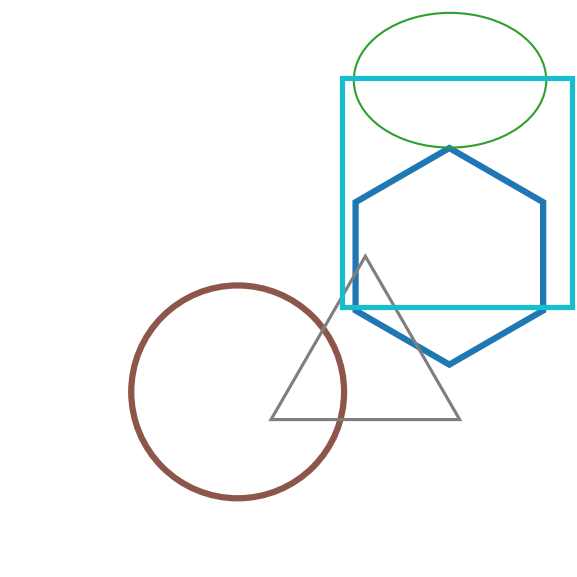[{"shape": "hexagon", "thickness": 3, "radius": 0.94, "center": [0.778, 0.555]}, {"shape": "oval", "thickness": 1, "radius": 0.83, "center": [0.779, 0.86]}, {"shape": "circle", "thickness": 3, "radius": 0.92, "center": [0.412, 0.321]}, {"shape": "triangle", "thickness": 1.5, "radius": 0.94, "center": [0.633, 0.367]}, {"shape": "square", "thickness": 2.5, "radius": 0.99, "center": [0.791, 0.666]}]